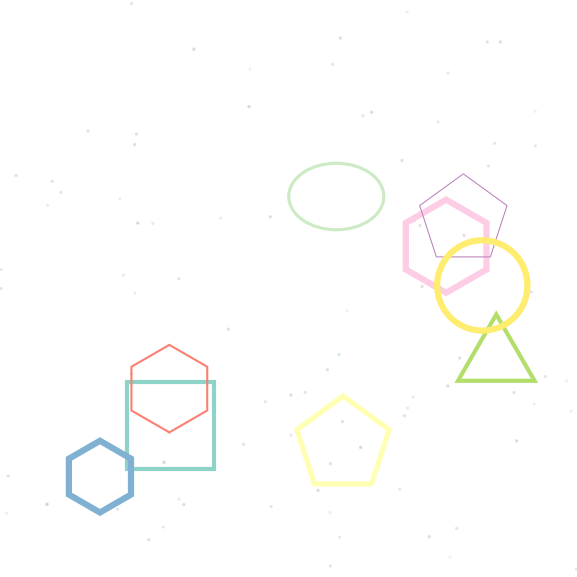[{"shape": "square", "thickness": 2, "radius": 0.38, "center": [0.295, 0.263]}, {"shape": "pentagon", "thickness": 2.5, "radius": 0.42, "center": [0.594, 0.229]}, {"shape": "hexagon", "thickness": 1, "radius": 0.38, "center": [0.293, 0.326]}, {"shape": "hexagon", "thickness": 3, "radius": 0.31, "center": [0.173, 0.174]}, {"shape": "triangle", "thickness": 2, "radius": 0.38, "center": [0.859, 0.378]}, {"shape": "hexagon", "thickness": 3, "radius": 0.4, "center": [0.773, 0.573]}, {"shape": "pentagon", "thickness": 0.5, "radius": 0.4, "center": [0.802, 0.619]}, {"shape": "oval", "thickness": 1.5, "radius": 0.41, "center": [0.582, 0.659]}, {"shape": "circle", "thickness": 3, "radius": 0.39, "center": [0.835, 0.505]}]